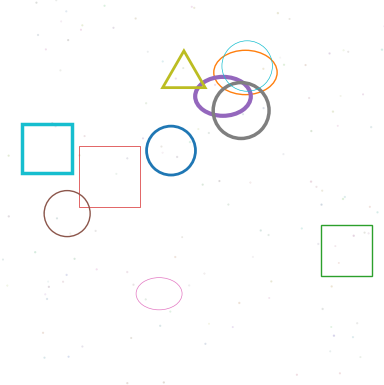[{"shape": "circle", "thickness": 2, "radius": 0.32, "center": [0.444, 0.609]}, {"shape": "oval", "thickness": 1, "radius": 0.41, "center": [0.638, 0.812]}, {"shape": "square", "thickness": 1, "radius": 0.34, "center": [0.9, 0.349]}, {"shape": "square", "thickness": 0.5, "radius": 0.39, "center": [0.285, 0.542]}, {"shape": "oval", "thickness": 3, "radius": 0.36, "center": [0.579, 0.75]}, {"shape": "circle", "thickness": 1, "radius": 0.3, "center": [0.174, 0.445]}, {"shape": "oval", "thickness": 0.5, "radius": 0.3, "center": [0.413, 0.237]}, {"shape": "circle", "thickness": 2.5, "radius": 0.36, "center": [0.626, 0.713]}, {"shape": "triangle", "thickness": 2, "radius": 0.32, "center": [0.478, 0.804]}, {"shape": "square", "thickness": 2.5, "radius": 0.32, "center": [0.122, 0.614]}, {"shape": "circle", "thickness": 0.5, "radius": 0.33, "center": [0.642, 0.829]}]